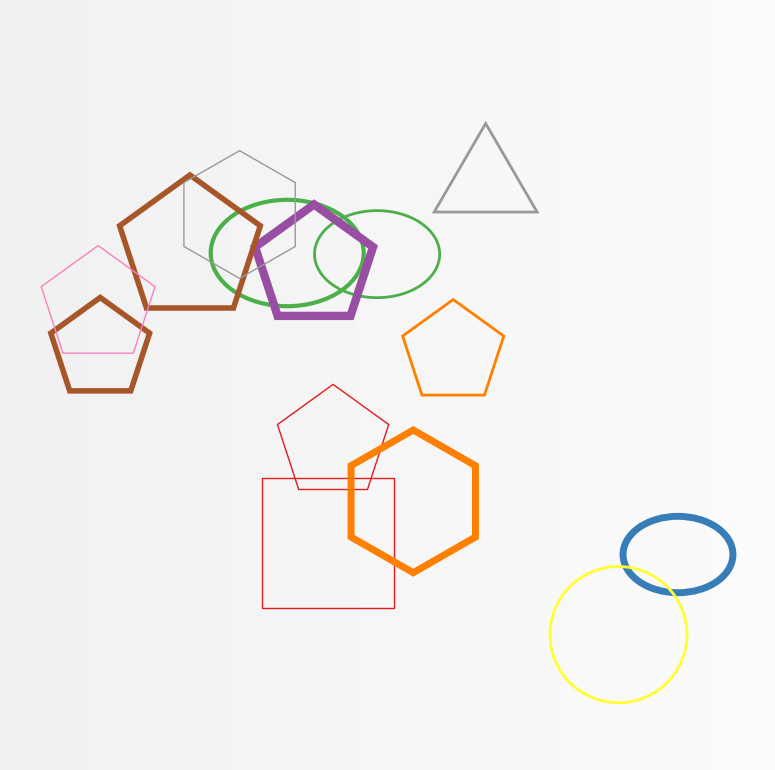[{"shape": "pentagon", "thickness": 0.5, "radius": 0.38, "center": [0.43, 0.425]}, {"shape": "square", "thickness": 0.5, "radius": 0.42, "center": [0.424, 0.295]}, {"shape": "oval", "thickness": 2.5, "radius": 0.35, "center": [0.875, 0.28]}, {"shape": "oval", "thickness": 1.5, "radius": 0.49, "center": [0.371, 0.671]}, {"shape": "oval", "thickness": 1, "radius": 0.4, "center": [0.487, 0.67]}, {"shape": "pentagon", "thickness": 3, "radius": 0.4, "center": [0.405, 0.654]}, {"shape": "pentagon", "thickness": 1, "radius": 0.34, "center": [0.585, 0.542]}, {"shape": "hexagon", "thickness": 2.5, "radius": 0.46, "center": [0.533, 0.349]}, {"shape": "circle", "thickness": 1, "radius": 0.44, "center": [0.798, 0.176]}, {"shape": "pentagon", "thickness": 2, "radius": 0.34, "center": [0.129, 0.547]}, {"shape": "pentagon", "thickness": 2, "radius": 0.48, "center": [0.245, 0.677]}, {"shape": "pentagon", "thickness": 0.5, "radius": 0.39, "center": [0.127, 0.604]}, {"shape": "triangle", "thickness": 1, "radius": 0.38, "center": [0.627, 0.763]}, {"shape": "hexagon", "thickness": 0.5, "radius": 0.41, "center": [0.309, 0.721]}]